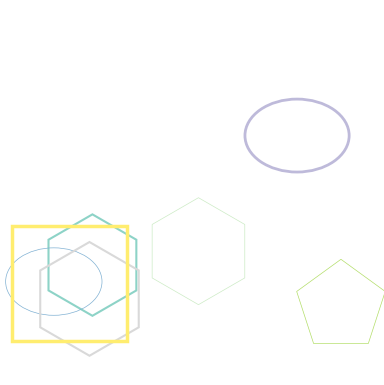[{"shape": "hexagon", "thickness": 1.5, "radius": 0.66, "center": [0.24, 0.311]}, {"shape": "oval", "thickness": 2, "radius": 0.68, "center": [0.772, 0.648]}, {"shape": "oval", "thickness": 0.5, "radius": 0.63, "center": [0.14, 0.269]}, {"shape": "pentagon", "thickness": 0.5, "radius": 0.6, "center": [0.886, 0.206]}, {"shape": "hexagon", "thickness": 1.5, "radius": 0.74, "center": [0.232, 0.224]}, {"shape": "hexagon", "thickness": 0.5, "radius": 0.69, "center": [0.515, 0.348]}, {"shape": "square", "thickness": 2.5, "radius": 0.75, "center": [0.18, 0.263]}]